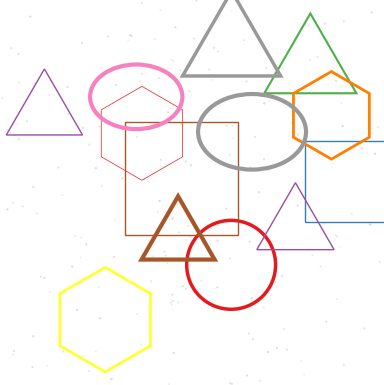[{"shape": "circle", "thickness": 2.5, "radius": 0.58, "center": [0.6, 0.312]}, {"shape": "hexagon", "thickness": 0.5, "radius": 0.61, "center": [0.369, 0.654]}, {"shape": "square", "thickness": 1, "radius": 0.53, "center": [0.897, 0.529]}, {"shape": "triangle", "thickness": 1.5, "radius": 0.69, "center": [0.806, 0.827]}, {"shape": "triangle", "thickness": 1, "radius": 0.57, "center": [0.115, 0.707]}, {"shape": "triangle", "thickness": 1, "radius": 0.58, "center": [0.767, 0.409]}, {"shape": "hexagon", "thickness": 2, "radius": 0.57, "center": [0.861, 0.7]}, {"shape": "hexagon", "thickness": 2, "radius": 0.68, "center": [0.273, 0.17]}, {"shape": "square", "thickness": 1, "radius": 0.74, "center": [0.471, 0.536]}, {"shape": "triangle", "thickness": 3, "radius": 0.55, "center": [0.463, 0.381]}, {"shape": "oval", "thickness": 3, "radius": 0.6, "center": [0.354, 0.749]}, {"shape": "oval", "thickness": 3, "radius": 0.7, "center": [0.655, 0.658]}, {"shape": "triangle", "thickness": 2.5, "radius": 0.74, "center": [0.602, 0.876]}]